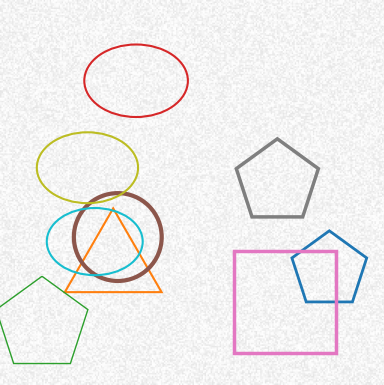[{"shape": "pentagon", "thickness": 2, "radius": 0.51, "center": [0.855, 0.298]}, {"shape": "triangle", "thickness": 1.5, "radius": 0.73, "center": [0.294, 0.314]}, {"shape": "pentagon", "thickness": 1, "radius": 0.63, "center": [0.109, 0.157]}, {"shape": "oval", "thickness": 1.5, "radius": 0.67, "center": [0.353, 0.79]}, {"shape": "circle", "thickness": 3, "radius": 0.57, "center": [0.306, 0.384]}, {"shape": "square", "thickness": 2.5, "radius": 0.66, "center": [0.74, 0.216]}, {"shape": "pentagon", "thickness": 2.5, "radius": 0.56, "center": [0.72, 0.527]}, {"shape": "oval", "thickness": 1.5, "radius": 0.66, "center": [0.227, 0.564]}, {"shape": "oval", "thickness": 1.5, "radius": 0.62, "center": [0.246, 0.372]}]